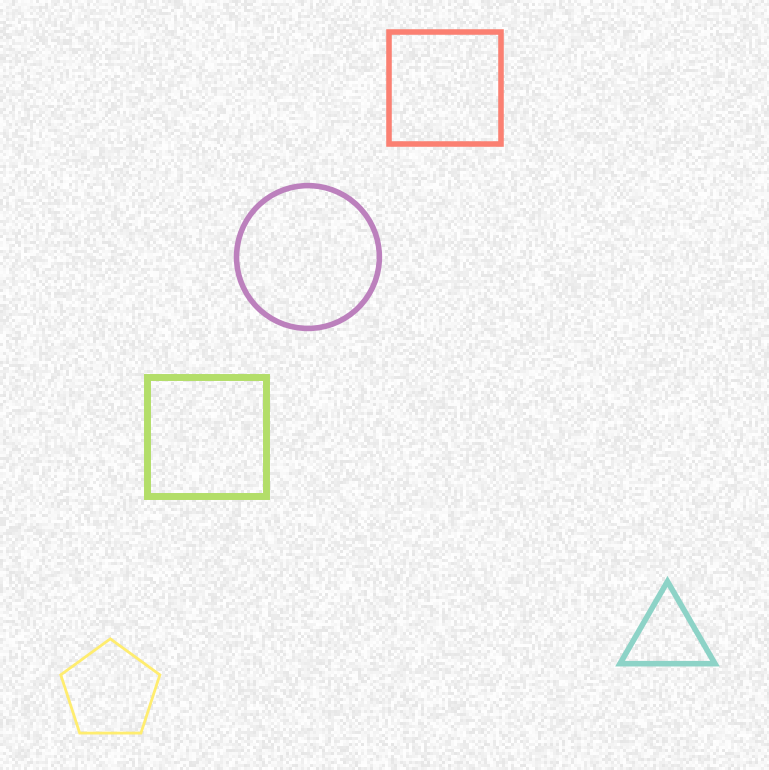[{"shape": "triangle", "thickness": 2, "radius": 0.36, "center": [0.867, 0.174]}, {"shape": "square", "thickness": 2, "radius": 0.36, "center": [0.578, 0.886]}, {"shape": "square", "thickness": 2.5, "radius": 0.39, "center": [0.269, 0.433]}, {"shape": "circle", "thickness": 2, "radius": 0.46, "center": [0.4, 0.666]}, {"shape": "pentagon", "thickness": 1, "radius": 0.34, "center": [0.143, 0.103]}]